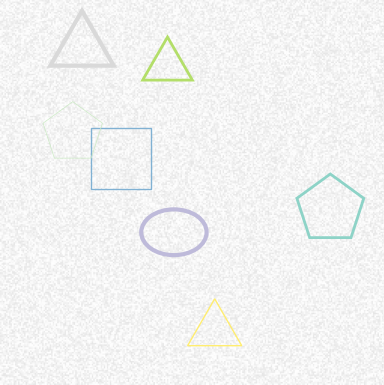[{"shape": "pentagon", "thickness": 2, "radius": 0.46, "center": [0.858, 0.457]}, {"shape": "oval", "thickness": 3, "radius": 0.42, "center": [0.452, 0.397]}, {"shape": "square", "thickness": 1, "radius": 0.39, "center": [0.314, 0.588]}, {"shape": "triangle", "thickness": 2, "radius": 0.37, "center": [0.435, 0.829]}, {"shape": "triangle", "thickness": 3, "radius": 0.47, "center": [0.213, 0.877]}, {"shape": "pentagon", "thickness": 0.5, "radius": 0.41, "center": [0.189, 0.655]}, {"shape": "triangle", "thickness": 1, "radius": 0.41, "center": [0.558, 0.143]}]